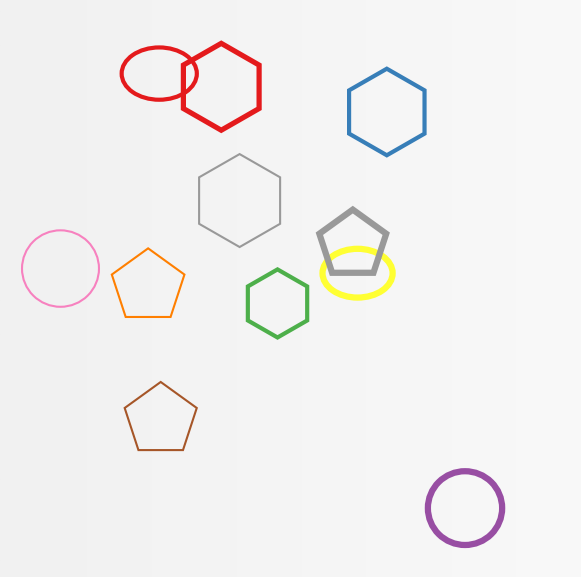[{"shape": "hexagon", "thickness": 2.5, "radius": 0.38, "center": [0.381, 0.849]}, {"shape": "oval", "thickness": 2, "radius": 0.32, "center": [0.274, 0.872]}, {"shape": "hexagon", "thickness": 2, "radius": 0.37, "center": [0.665, 0.805]}, {"shape": "hexagon", "thickness": 2, "radius": 0.29, "center": [0.477, 0.474]}, {"shape": "circle", "thickness": 3, "radius": 0.32, "center": [0.8, 0.119]}, {"shape": "pentagon", "thickness": 1, "radius": 0.33, "center": [0.255, 0.503]}, {"shape": "oval", "thickness": 3, "radius": 0.3, "center": [0.615, 0.526]}, {"shape": "pentagon", "thickness": 1, "radius": 0.33, "center": [0.276, 0.273]}, {"shape": "circle", "thickness": 1, "radius": 0.33, "center": [0.104, 0.534]}, {"shape": "hexagon", "thickness": 1, "radius": 0.4, "center": [0.412, 0.652]}, {"shape": "pentagon", "thickness": 3, "radius": 0.3, "center": [0.607, 0.576]}]